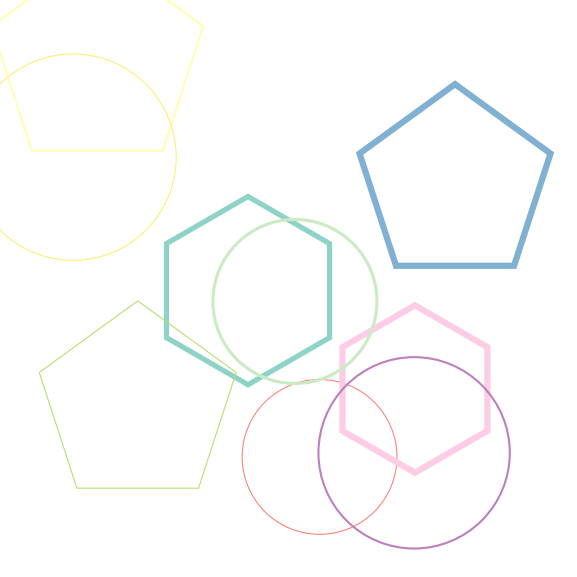[{"shape": "hexagon", "thickness": 2.5, "radius": 0.81, "center": [0.429, 0.496]}, {"shape": "pentagon", "thickness": 1, "radius": 0.96, "center": [0.169, 0.894]}, {"shape": "circle", "thickness": 0.5, "radius": 0.67, "center": [0.553, 0.208]}, {"shape": "pentagon", "thickness": 3, "radius": 0.87, "center": [0.788, 0.68]}, {"shape": "pentagon", "thickness": 0.5, "radius": 0.9, "center": [0.239, 0.299]}, {"shape": "hexagon", "thickness": 3, "radius": 0.72, "center": [0.719, 0.326]}, {"shape": "circle", "thickness": 1, "radius": 0.83, "center": [0.717, 0.215]}, {"shape": "circle", "thickness": 1.5, "radius": 0.71, "center": [0.511, 0.477]}, {"shape": "circle", "thickness": 0.5, "radius": 0.89, "center": [0.126, 0.727]}]